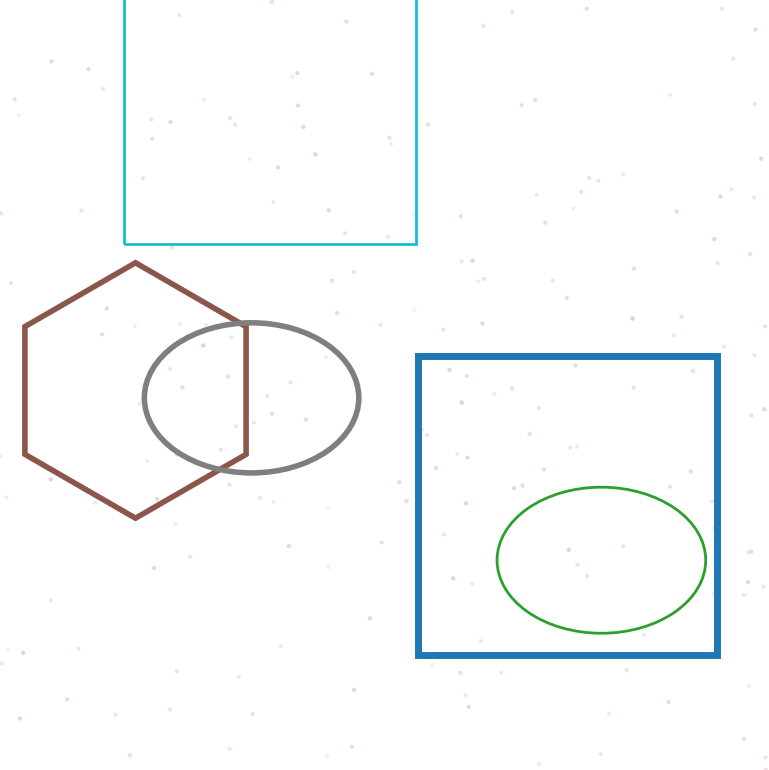[{"shape": "square", "thickness": 2.5, "radius": 0.97, "center": [0.737, 0.344]}, {"shape": "oval", "thickness": 1, "radius": 0.68, "center": [0.781, 0.272]}, {"shape": "hexagon", "thickness": 2, "radius": 0.83, "center": [0.176, 0.493]}, {"shape": "oval", "thickness": 2, "radius": 0.7, "center": [0.327, 0.483]}, {"shape": "square", "thickness": 1, "radius": 0.95, "center": [0.35, 0.873]}]